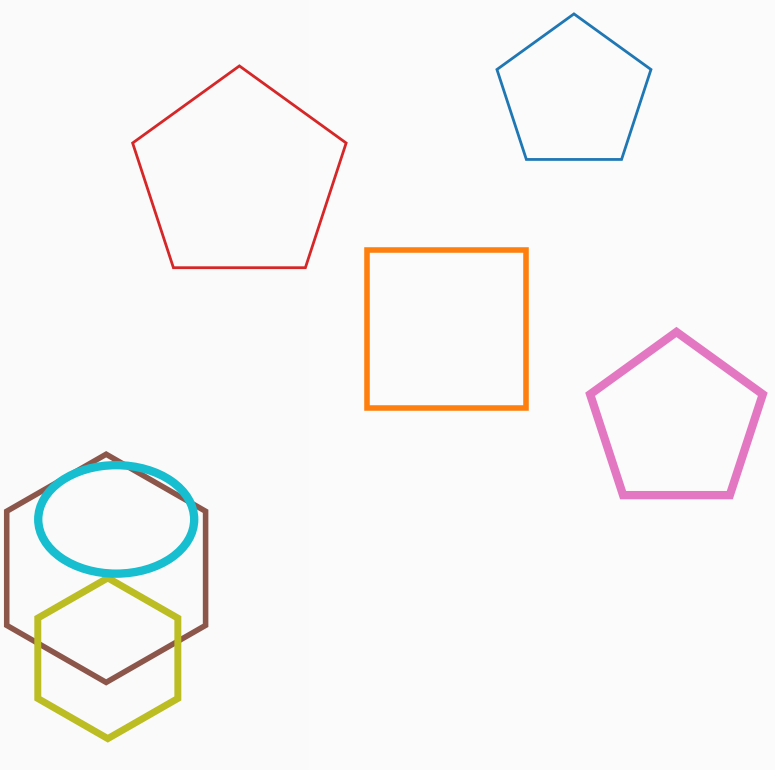[{"shape": "pentagon", "thickness": 1, "radius": 0.52, "center": [0.741, 0.877]}, {"shape": "square", "thickness": 2, "radius": 0.52, "center": [0.576, 0.573]}, {"shape": "pentagon", "thickness": 1, "radius": 0.72, "center": [0.309, 0.77]}, {"shape": "hexagon", "thickness": 2, "radius": 0.74, "center": [0.137, 0.262]}, {"shape": "pentagon", "thickness": 3, "radius": 0.59, "center": [0.873, 0.452]}, {"shape": "hexagon", "thickness": 2.5, "radius": 0.52, "center": [0.139, 0.145]}, {"shape": "oval", "thickness": 3, "radius": 0.5, "center": [0.15, 0.325]}]